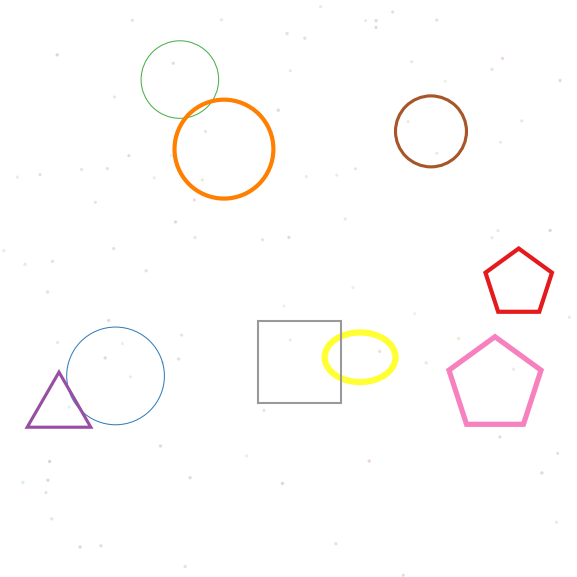[{"shape": "pentagon", "thickness": 2, "radius": 0.3, "center": [0.898, 0.508]}, {"shape": "circle", "thickness": 0.5, "radius": 0.42, "center": [0.2, 0.348]}, {"shape": "circle", "thickness": 0.5, "radius": 0.34, "center": [0.311, 0.861]}, {"shape": "triangle", "thickness": 1.5, "radius": 0.32, "center": [0.102, 0.291]}, {"shape": "circle", "thickness": 2, "radius": 0.43, "center": [0.388, 0.741]}, {"shape": "oval", "thickness": 3, "radius": 0.31, "center": [0.623, 0.381]}, {"shape": "circle", "thickness": 1.5, "radius": 0.31, "center": [0.746, 0.772]}, {"shape": "pentagon", "thickness": 2.5, "radius": 0.42, "center": [0.857, 0.332]}, {"shape": "square", "thickness": 1, "radius": 0.36, "center": [0.519, 0.372]}]